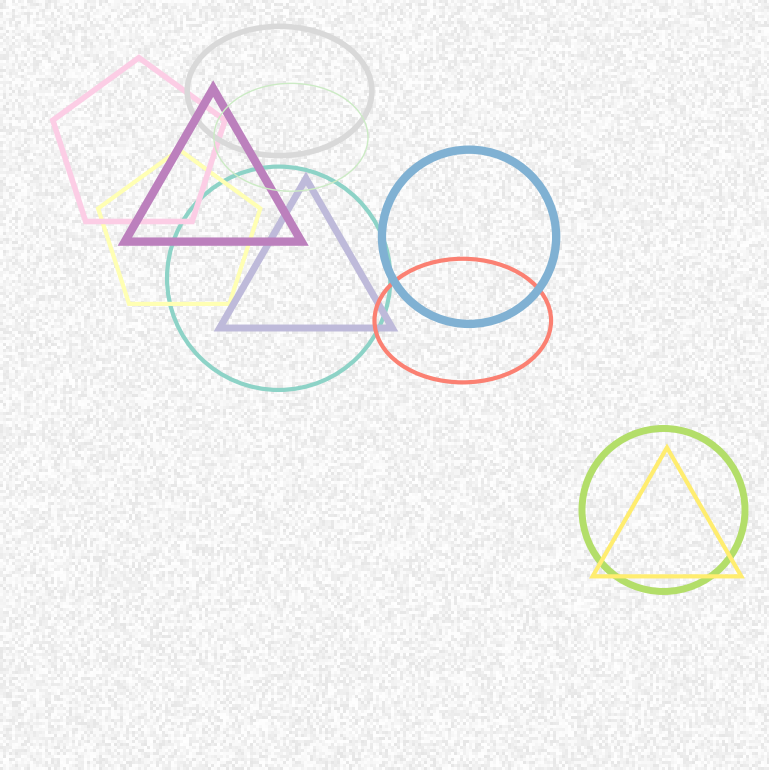[{"shape": "circle", "thickness": 1.5, "radius": 0.73, "center": [0.362, 0.639]}, {"shape": "pentagon", "thickness": 1.5, "radius": 0.55, "center": [0.233, 0.695]}, {"shape": "triangle", "thickness": 2.5, "radius": 0.65, "center": [0.397, 0.639]}, {"shape": "oval", "thickness": 1.5, "radius": 0.57, "center": [0.601, 0.584]}, {"shape": "circle", "thickness": 3, "radius": 0.57, "center": [0.609, 0.692]}, {"shape": "circle", "thickness": 2.5, "radius": 0.53, "center": [0.862, 0.338]}, {"shape": "pentagon", "thickness": 2, "radius": 0.59, "center": [0.18, 0.807]}, {"shape": "oval", "thickness": 2, "radius": 0.6, "center": [0.363, 0.882]}, {"shape": "triangle", "thickness": 3, "radius": 0.66, "center": [0.277, 0.752]}, {"shape": "oval", "thickness": 0.5, "radius": 0.5, "center": [0.378, 0.822]}, {"shape": "triangle", "thickness": 1.5, "radius": 0.56, "center": [0.866, 0.307]}]